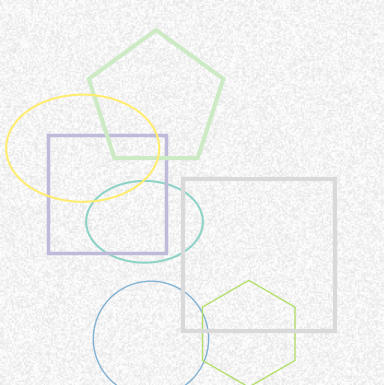[{"shape": "oval", "thickness": 1.5, "radius": 0.76, "center": [0.375, 0.424]}, {"shape": "square", "thickness": 2.5, "radius": 0.77, "center": [0.278, 0.496]}, {"shape": "circle", "thickness": 1, "radius": 0.75, "center": [0.392, 0.12]}, {"shape": "hexagon", "thickness": 1, "radius": 0.69, "center": [0.646, 0.133]}, {"shape": "square", "thickness": 3, "radius": 0.99, "center": [0.674, 0.337]}, {"shape": "pentagon", "thickness": 3, "radius": 0.92, "center": [0.405, 0.738]}, {"shape": "oval", "thickness": 1.5, "radius": 0.99, "center": [0.215, 0.615]}]